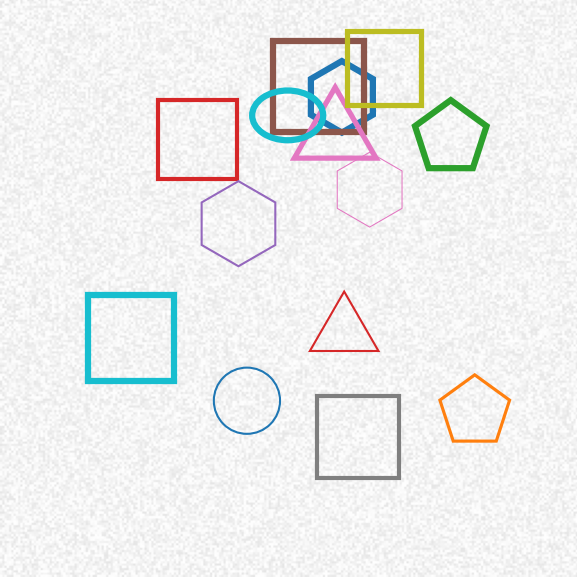[{"shape": "hexagon", "thickness": 3, "radius": 0.31, "center": [0.592, 0.831]}, {"shape": "circle", "thickness": 1, "radius": 0.29, "center": [0.428, 0.305]}, {"shape": "pentagon", "thickness": 1.5, "radius": 0.32, "center": [0.822, 0.287]}, {"shape": "pentagon", "thickness": 3, "radius": 0.33, "center": [0.781, 0.761]}, {"shape": "triangle", "thickness": 1, "radius": 0.34, "center": [0.596, 0.426]}, {"shape": "square", "thickness": 2, "radius": 0.34, "center": [0.342, 0.758]}, {"shape": "hexagon", "thickness": 1, "radius": 0.37, "center": [0.413, 0.612]}, {"shape": "square", "thickness": 3, "radius": 0.4, "center": [0.551, 0.85]}, {"shape": "hexagon", "thickness": 0.5, "radius": 0.32, "center": [0.64, 0.671]}, {"shape": "triangle", "thickness": 2.5, "radius": 0.41, "center": [0.58, 0.766]}, {"shape": "square", "thickness": 2, "radius": 0.36, "center": [0.62, 0.243]}, {"shape": "square", "thickness": 2.5, "radius": 0.32, "center": [0.664, 0.882]}, {"shape": "square", "thickness": 3, "radius": 0.37, "center": [0.227, 0.414]}, {"shape": "oval", "thickness": 3, "radius": 0.31, "center": [0.498, 0.799]}]